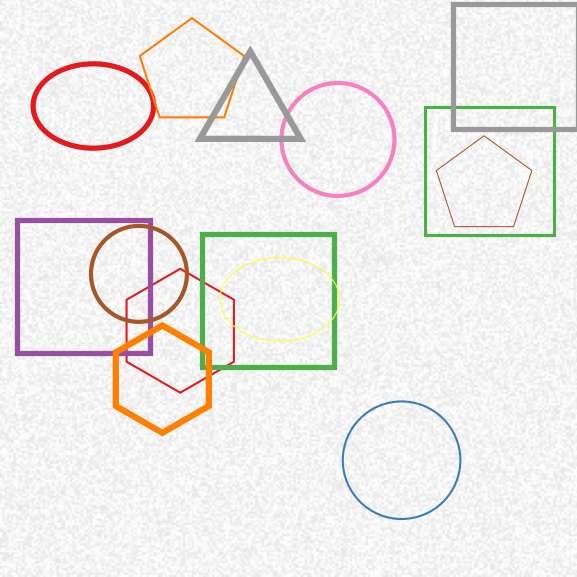[{"shape": "oval", "thickness": 2.5, "radius": 0.52, "center": [0.162, 0.816]}, {"shape": "hexagon", "thickness": 1, "radius": 0.54, "center": [0.312, 0.426]}, {"shape": "circle", "thickness": 1, "radius": 0.51, "center": [0.695, 0.202]}, {"shape": "square", "thickness": 2.5, "radius": 0.57, "center": [0.464, 0.479]}, {"shape": "square", "thickness": 1.5, "radius": 0.56, "center": [0.848, 0.703]}, {"shape": "square", "thickness": 2.5, "radius": 0.58, "center": [0.145, 0.502]}, {"shape": "pentagon", "thickness": 1, "radius": 0.47, "center": [0.332, 0.873]}, {"shape": "hexagon", "thickness": 3, "radius": 0.47, "center": [0.281, 0.343]}, {"shape": "oval", "thickness": 0.5, "radius": 0.52, "center": [0.484, 0.481]}, {"shape": "pentagon", "thickness": 0.5, "radius": 0.43, "center": [0.838, 0.677]}, {"shape": "circle", "thickness": 2, "radius": 0.42, "center": [0.241, 0.525]}, {"shape": "circle", "thickness": 2, "radius": 0.49, "center": [0.585, 0.758]}, {"shape": "square", "thickness": 2.5, "radius": 0.54, "center": [0.892, 0.884]}, {"shape": "triangle", "thickness": 3, "radius": 0.5, "center": [0.433, 0.809]}]